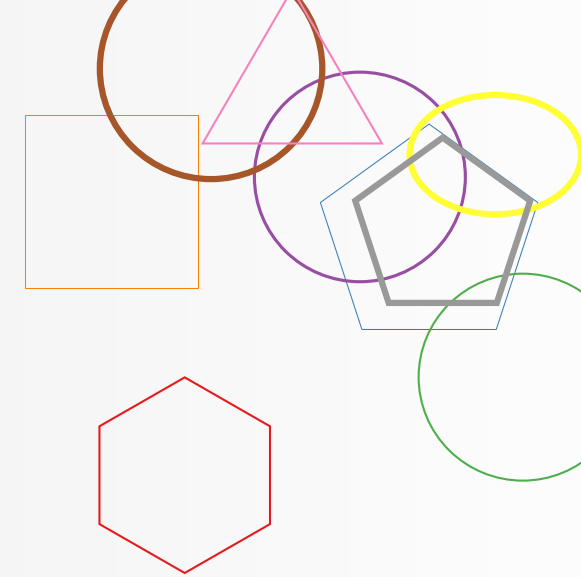[{"shape": "hexagon", "thickness": 1, "radius": 0.85, "center": [0.318, 0.176]}, {"shape": "pentagon", "thickness": 0.5, "radius": 0.98, "center": [0.738, 0.588]}, {"shape": "circle", "thickness": 1, "radius": 0.9, "center": [0.899, 0.346]}, {"shape": "circle", "thickness": 1.5, "radius": 0.91, "center": [0.619, 0.693]}, {"shape": "square", "thickness": 0.5, "radius": 0.75, "center": [0.192, 0.65]}, {"shape": "oval", "thickness": 3, "radius": 0.74, "center": [0.852, 0.731]}, {"shape": "circle", "thickness": 3, "radius": 0.96, "center": [0.363, 0.88]}, {"shape": "triangle", "thickness": 1, "radius": 0.89, "center": [0.503, 0.84]}, {"shape": "pentagon", "thickness": 3, "radius": 0.79, "center": [0.762, 0.603]}]